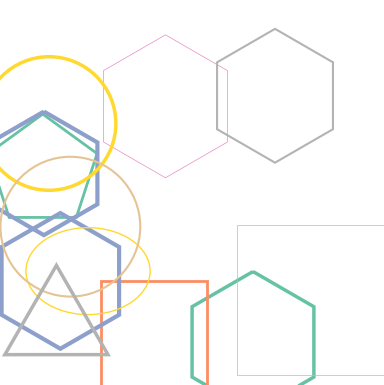[{"shape": "hexagon", "thickness": 2.5, "radius": 0.91, "center": [0.657, 0.112]}, {"shape": "pentagon", "thickness": 2, "radius": 0.74, "center": [0.111, 0.555]}, {"shape": "square", "thickness": 2, "radius": 0.69, "center": [0.4, 0.131]}, {"shape": "hexagon", "thickness": 3, "radius": 0.88, "center": [0.157, 0.27]}, {"shape": "hexagon", "thickness": 3, "radius": 0.8, "center": [0.114, 0.55]}, {"shape": "hexagon", "thickness": 0.5, "radius": 0.93, "center": [0.43, 0.724]}, {"shape": "square", "thickness": 0.5, "radius": 0.98, "center": [0.81, 0.221]}, {"shape": "oval", "thickness": 1, "radius": 0.81, "center": [0.229, 0.296]}, {"shape": "circle", "thickness": 2.5, "radius": 0.87, "center": [0.127, 0.679]}, {"shape": "circle", "thickness": 1.5, "radius": 0.91, "center": [0.183, 0.411]}, {"shape": "hexagon", "thickness": 1.5, "radius": 0.87, "center": [0.714, 0.751]}, {"shape": "triangle", "thickness": 2.5, "radius": 0.77, "center": [0.147, 0.156]}]